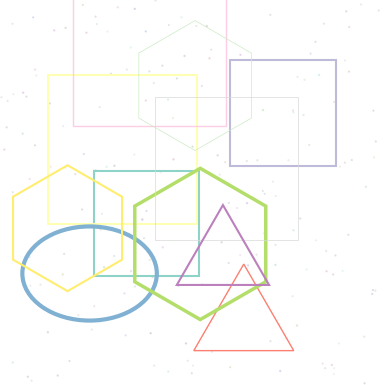[{"shape": "square", "thickness": 1.5, "radius": 0.68, "center": [0.381, 0.419]}, {"shape": "square", "thickness": 1.5, "radius": 0.97, "center": [0.319, 0.613]}, {"shape": "square", "thickness": 1.5, "radius": 0.69, "center": [0.734, 0.706]}, {"shape": "triangle", "thickness": 1, "radius": 0.75, "center": [0.633, 0.164]}, {"shape": "oval", "thickness": 3, "radius": 0.87, "center": [0.233, 0.29]}, {"shape": "hexagon", "thickness": 2.5, "radius": 0.98, "center": [0.52, 0.366]}, {"shape": "square", "thickness": 1, "radius": 0.99, "center": [0.389, 0.871]}, {"shape": "square", "thickness": 0.5, "radius": 0.92, "center": [0.589, 0.563]}, {"shape": "triangle", "thickness": 1.5, "radius": 0.69, "center": [0.579, 0.329]}, {"shape": "hexagon", "thickness": 0.5, "radius": 0.84, "center": [0.507, 0.778]}, {"shape": "hexagon", "thickness": 1.5, "radius": 0.82, "center": [0.175, 0.407]}]